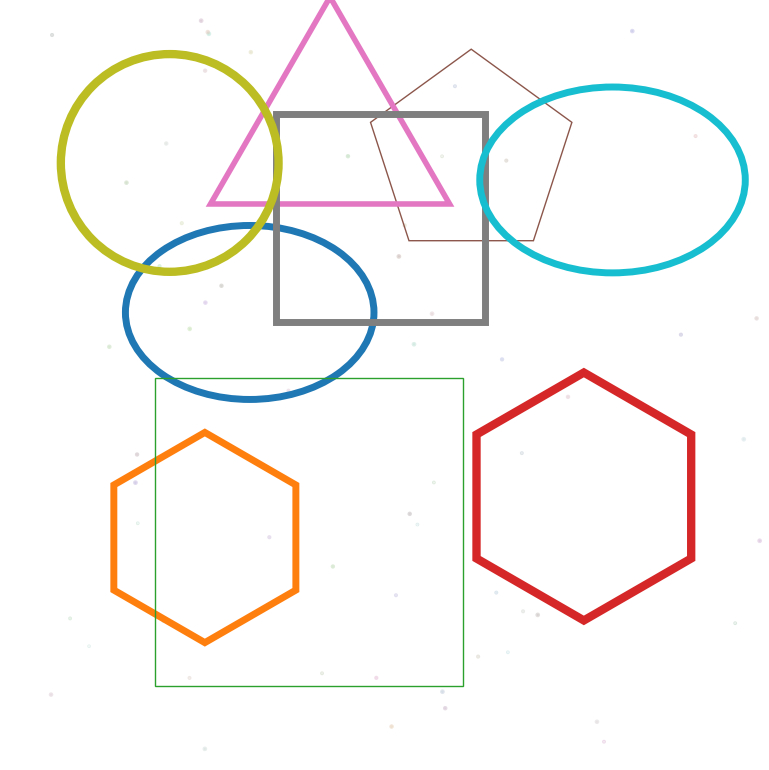[{"shape": "oval", "thickness": 2.5, "radius": 0.81, "center": [0.324, 0.594]}, {"shape": "hexagon", "thickness": 2.5, "radius": 0.68, "center": [0.266, 0.302]}, {"shape": "square", "thickness": 0.5, "radius": 1.0, "center": [0.401, 0.309]}, {"shape": "hexagon", "thickness": 3, "radius": 0.8, "center": [0.758, 0.355]}, {"shape": "pentagon", "thickness": 0.5, "radius": 0.69, "center": [0.612, 0.799]}, {"shape": "triangle", "thickness": 2, "radius": 0.9, "center": [0.429, 0.825]}, {"shape": "square", "thickness": 2.5, "radius": 0.68, "center": [0.494, 0.717]}, {"shape": "circle", "thickness": 3, "radius": 0.71, "center": [0.22, 0.788]}, {"shape": "oval", "thickness": 2.5, "radius": 0.86, "center": [0.795, 0.766]}]